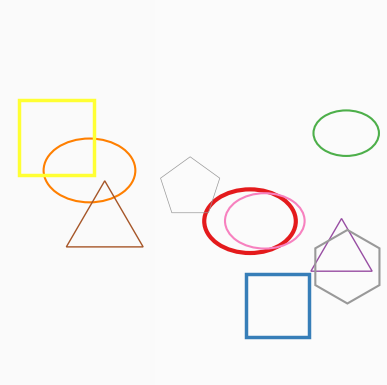[{"shape": "oval", "thickness": 3, "radius": 0.59, "center": [0.645, 0.425]}, {"shape": "square", "thickness": 2.5, "radius": 0.41, "center": [0.717, 0.207]}, {"shape": "oval", "thickness": 1.5, "radius": 0.42, "center": [0.893, 0.654]}, {"shape": "triangle", "thickness": 1, "radius": 0.46, "center": [0.881, 0.341]}, {"shape": "oval", "thickness": 1.5, "radius": 0.59, "center": [0.231, 0.557]}, {"shape": "square", "thickness": 2.5, "radius": 0.49, "center": [0.146, 0.643]}, {"shape": "triangle", "thickness": 1, "radius": 0.57, "center": [0.27, 0.416]}, {"shape": "oval", "thickness": 1.5, "radius": 0.51, "center": [0.683, 0.426]}, {"shape": "pentagon", "thickness": 0.5, "radius": 0.4, "center": [0.491, 0.512]}, {"shape": "hexagon", "thickness": 1.5, "radius": 0.48, "center": [0.896, 0.307]}]